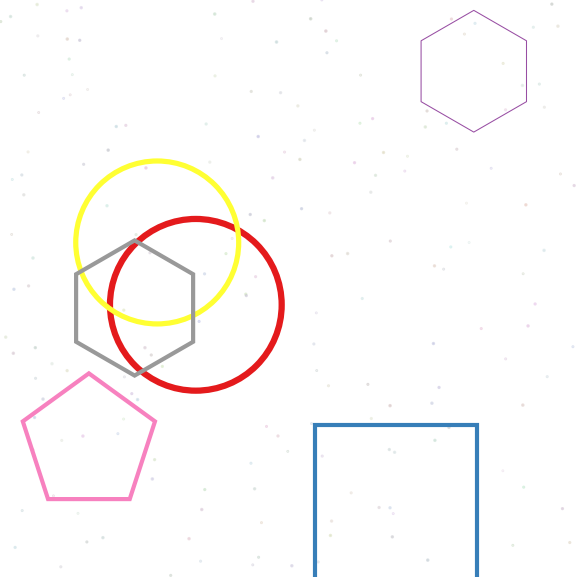[{"shape": "circle", "thickness": 3, "radius": 0.74, "center": [0.339, 0.471]}, {"shape": "square", "thickness": 2, "radius": 0.7, "center": [0.685, 0.123]}, {"shape": "hexagon", "thickness": 0.5, "radius": 0.53, "center": [0.82, 0.876]}, {"shape": "circle", "thickness": 2.5, "radius": 0.71, "center": [0.272, 0.579]}, {"shape": "pentagon", "thickness": 2, "radius": 0.6, "center": [0.154, 0.232]}, {"shape": "hexagon", "thickness": 2, "radius": 0.58, "center": [0.233, 0.466]}]